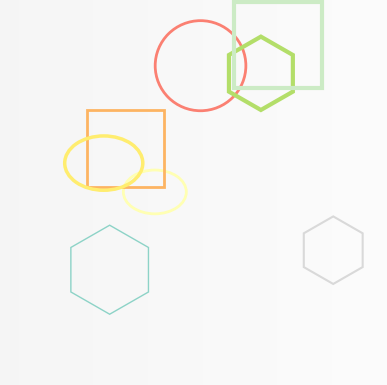[{"shape": "hexagon", "thickness": 1, "radius": 0.58, "center": [0.283, 0.299]}, {"shape": "oval", "thickness": 2, "radius": 0.41, "center": [0.4, 0.501]}, {"shape": "circle", "thickness": 2, "radius": 0.59, "center": [0.518, 0.829]}, {"shape": "square", "thickness": 2, "radius": 0.5, "center": [0.324, 0.614]}, {"shape": "hexagon", "thickness": 3, "radius": 0.48, "center": [0.673, 0.81]}, {"shape": "hexagon", "thickness": 1.5, "radius": 0.44, "center": [0.86, 0.35]}, {"shape": "square", "thickness": 3, "radius": 0.56, "center": [0.717, 0.883]}, {"shape": "oval", "thickness": 2.5, "radius": 0.5, "center": [0.268, 0.576]}]